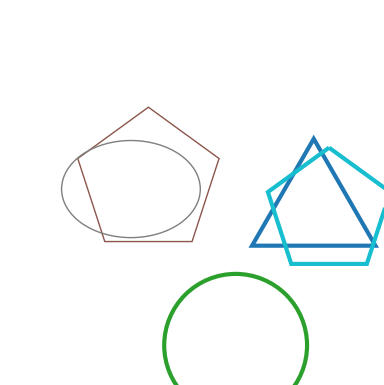[{"shape": "triangle", "thickness": 3, "radius": 0.93, "center": [0.815, 0.454]}, {"shape": "circle", "thickness": 3, "radius": 0.93, "center": [0.612, 0.103]}, {"shape": "pentagon", "thickness": 1, "radius": 0.96, "center": [0.385, 0.529]}, {"shape": "oval", "thickness": 1, "radius": 0.9, "center": [0.34, 0.509]}, {"shape": "pentagon", "thickness": 3, "radius": 0.83, "center": [0.855, 0.45]}]